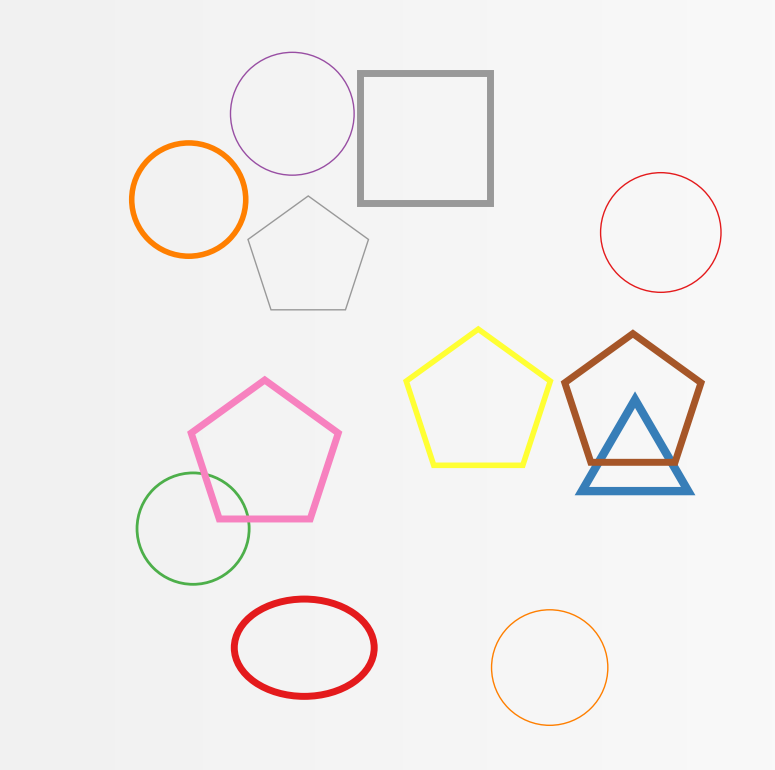[{"shape": "circle", "thickness": 0.5, "radius": 0.39, "center": [0.853, 0.698]}, {"shape": "oval", "thickness": 2.5, "radius": 0.45, "center": [0.393, 0.159]}, {"shape": "triangle", "thickness": 3, "radius": 0.4, "center": [0.819, 0.402]}, {"shape": "circle", "thickness": 1, "radius": 0.36, "center": [0.249, 0.313]}, {"shape": "circle", "thickness": 0.5, "radius": 0.4, "center": [0.377, 0.852]}, {"shape": "circle", "thickness": 2, "radius": 0.37, "center": [0.244, 0.741]}, {"shape": "circle", "thickness": 0.5, "radius": 0.38, "center": [0.709, 0.133]}, {"shape": "pentagon", "thickness": 2, "radius": 0.49, "center": [0.617, 0.475]}, {"shape": "pentagon", "thickness": 2.5, "radius": 0.46, "center": [0.817, 0.474]}, {"shape": "pentagon", "thickness": 2.5, "radius": 0.5, "center": [0.342, 0.407]}, {"shape": "square", "thickness": 2.5, "radius": 0.42, "center": [0.548, 0.821]}, {"shape": "pentagon", "thickness": 0.5, "radius": 0.41, "center": [0.398, 0.664]}]